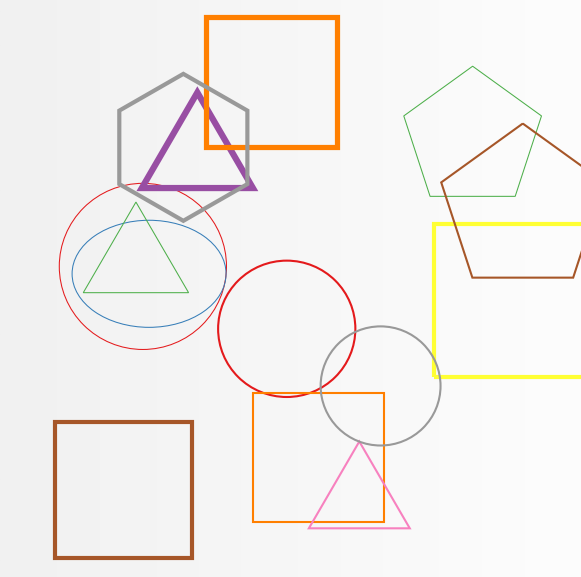[{"shape": "circle", "thickness": 0.5, "radius": 0.72, "center": [0.246, 0.538]}, {"shape": "circle", "thickness": 1, "radius": 0.59, "center": [0.493, 0.43]}, {"shape": "oval", "thickness": 0.5, "radius": 0.66, "center": [0.256, 0.525]}, {"shape": "triangle", "thickness": 0.5, "radius": 0.52, "center": [0.234, 0.545]}, {"shape": "pentagon", "thickness": 0.5, "radius": 0.62, "center": [0.813, 0.76]}, {"shape": "triangle", "thickness": 3, "radius": 0.55, "center": [0.34, 0.729]}, {"shape": "square", "thickness": 2.5, "radius": 0.56, "center": [0.467, 0.857]}, {"shape": "square", "thickness": 1, "radius": 0.56, "center": [0.548, 0.207]}, {"shape": "square", "thickness": 2, "radius": 0.66, "center": [0.879, 0.478]}, {"shape": "pentagon", "thickness": 1, "radius": 0.74, "center": [0.899, 0.638]}, {"shape": "square", "thickness": 2, "radius": 0.59, "center": [0.212, 0.15]}, {"shape": "triangle", "thickness": 1, "radius": 0.5, "center": [0.618, 0.134]}, {"shape": "hexagon", "thickness": 2, "radius": 0.64, "center": [0.315, 0.744]}, {"shape": "circle", "thickness": 1, "radius": 0.52, "center": [0.655, 0.331]}]